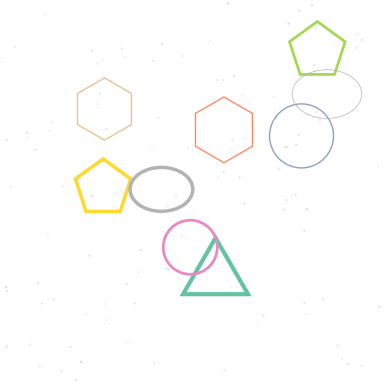[{"shape": "triangle", "thickness": 3, "radius": 0.49, "center": [0.56, 0.285]}, {"shape": "hexagon", "thickness": 1, "radius": 0.43, "center": [0.582, 0.663]}, {"shape": "circle", "thickness": 1, "radius": 0.42, "center": [0.783, 0.647]}, {"shape": "circle", "thickness": 2, "radius": 0.35, "center": [0.494, 0.358]}, {"shape": "pentagon", "thickness": 2, "radius": 0.38, "center": [0.824, 0.868]}, {"shape": "pentagon", "thickness": 2.5, "radius": 0.38, "center": [0.268, 0.512]}, {"shape": "hexagon", "thickness": 1, "radius": 0.4, "center": [0.271, 0.717]}, {"shape": "oval", "thickness": 0.5, "radius": 0.45, "center": [0.849, 0.756]}, {"shape": "oval", "thickness": 2.5, "radius": 0.41, "center": [0.419, 0.508]}]